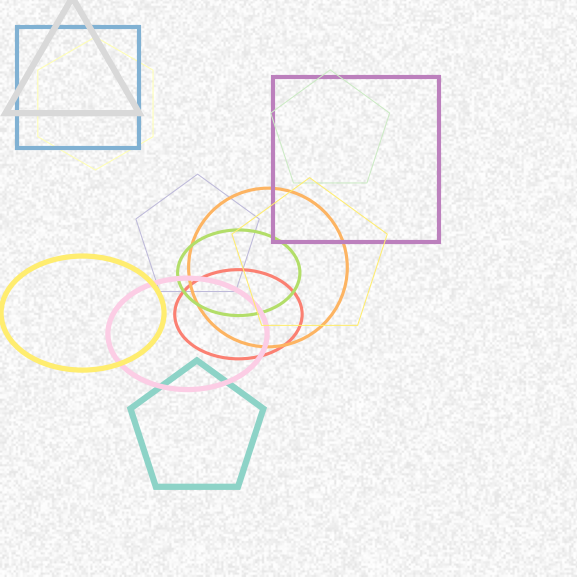[{"shape": "pentagon", "thickness": 3, "radius": 0.61, "center": [0.341, 0.254]}, {"shape": "hexagon", "thickness": 0.5, "radius": 0.58, "center": [0.165, 0.82]}, {"shape": "pentagon", "thickness": 0.5, "radius": 0.56, "center": [0.342, 0.585]}, {"shape": "oval", "thickness": 1.5, "radius": 0.55, "center": [0.413, 0.455]}, {"shape": "square", "thickness": 2, "radius": 0.53, "center": [0.134, 0.847]}, {"shape": "circle", "thickness": 1.5, "radius": 0.69, "center": [0.464, 0.536]}, {"shape": "oval", "thickness": 1.5, "radius": 0.53, "center": [0.413, 0.527]}, {"shape": "oval", "thickness": 2.5, "radius": 0.69, "center": [0.325, 0.421]}, {"shape": "triangle", "thickness": 3, "radius": 0.67, "center": [0.125, 0.87]}, {"shape": "square", "thickness": 2, "radius": 0.72, "center": [0.617, 0.723]}, {"shape": "pentagon", "thickness": 0.5, "radius": 0.54, "center": [0.572, 0.77]}, {"shape": "pentagon", "thickness": 0.5, "radius": 0.71, "center": [0.536, 0.55]}, {"shape": "oval", "thickness": 2.5, "radius": 0.71, "center": [0.143, 0.457]}]